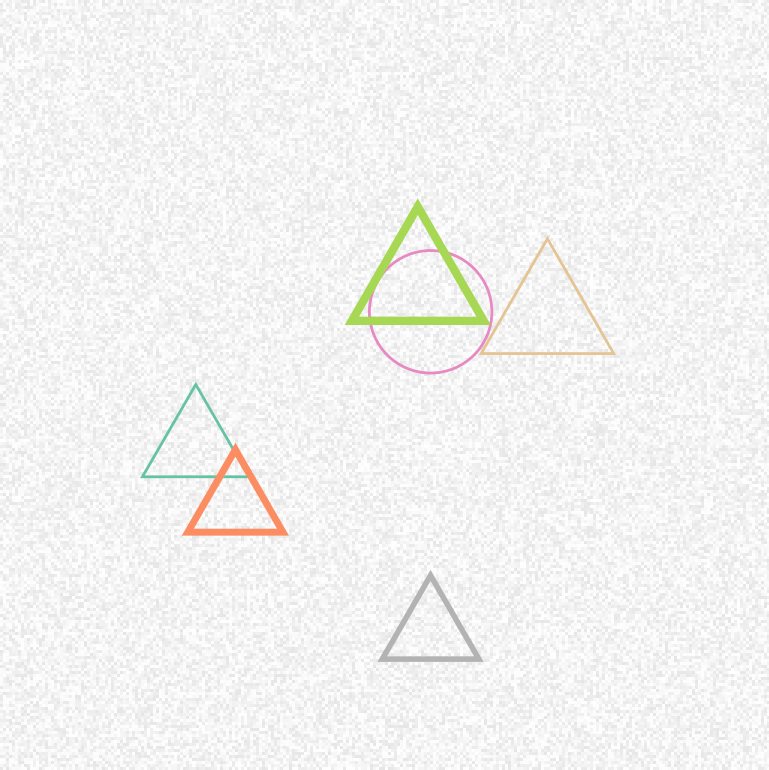[{"shape": "triangle", "thickness": 1, "radius": 0.4, "center": [0.254, 0.421]}, {"shape": "triangle", "thickness": 2.5, "radius": 0.36, "center": [0.306, 0.345]}, {"shape": "circle", "thickness": 1, "radius": 0.4, "center": [0.559, 0.595]}, {"shape": "triangle", "thickness": 3, "radius": 0.49, "center": [0.543, 0.633]}, {"shape": "triangle", "thickness": 1, "radius": 0.5, "center": [0.711, 0.591]}, {"shape": "triangle", "thickness": 2, "radius": 0.36, "center": [0.559, 0.18]}]